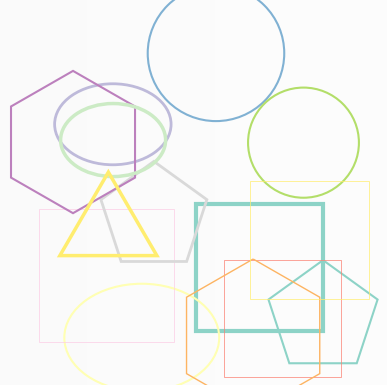[{"shape": "square", "thickness": 3, "radius": 0.82, "center": [0.67, 0.305]}, {"shape": "pentagon", "thickness": 1.5, "radius": 0.74, "center": [0.834, 0.176]}, {"shape": "oval", "thickness": 1.5, "radius": 1.0, "center": [0.366, 0.123]}, {"shape": "oval", "thickness": 2, "radius": 0.75, "center": [0.291, 0.677]}, {"shape": "square", "thickness": 0.5, "radius": 0.76, "center": [0.729, 0.173]}, {"shape": "circle", "thickness": 1.5, "radius": 0.88, "center": [0.557, 0.862]}, {"shape": "hexagon", "thickness": 1, "radius": 0.99, "center": [0.653, 0.129]}, {"shape": "circle", "thickness": 1.5, "radius": 0.72, "center": [0.783, 0.629]}, {"shape": "square", "thickness": 0.5, "radius": 0.87, "center": [0.275, 0.284]}, {"shape": "pentagon", "thickness": 2, "radius": 0.72, "center": [0.397, 0.437]}, {"shape": "hexagon", "thickness": 1.5, "radius": 0.92, "center": [0.188, 0.631]}, {"shape": "oval", "thickness": 2.5, "radius": 0.68, "center": [0.292, 0.636]}, {"shape": "triangle", "thickness": 2.5, "radius": 0.72, "center": [0.28, 0.408]}, {"shape": "square", "thickness": 0.5, "radius": 0.77, "center": [0.799, 0.378]}]